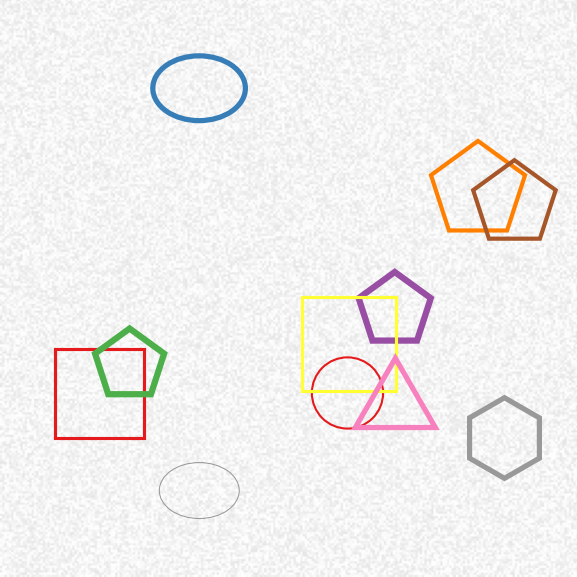[{"shape": "circle", "thickness": 1, "radius": 0.31, "center": [0.602, 0.319]}, {"shape": "square", "thickness": 1.5, "radius": 0.39, "center": [0.172, 0.318]}, {"shape": "oval", "thickness": 2.5, "radius": 0.4, "center": [0.345, 0.846]}, {"shape": "pentagon", "thickness": 3, "radius": 0.31, "center": [0.224, 0.367]}, {"shape": "pentagon", "thickness": 3, "radius": 0.33, "center": [0.684, 0.463]}, {"shape": "pentagon", "thickness": 2, "radius": 0.43, "center": [0.828, 0.669]}, {"shape": "square", "thickness": 1.5, "radius": 0.41, "center": [0.604, 0.403]}, {"shape": "pentagon", "thickness": 2, "radius": 0.38, "center": [0.891, 0.647]}, {"shape": "triangle", "thickness": 2.5, "radius": 0.4, "center": [0.685, 0.299]}, {"shape": "hexagon", "thickness": 2.5, "radius": 0.35, "center": [0.874, 0.241]}, {"shape": "oval", "thickness": 0.5, "radius": 0.35, "center": [0.345, 0.15]}]